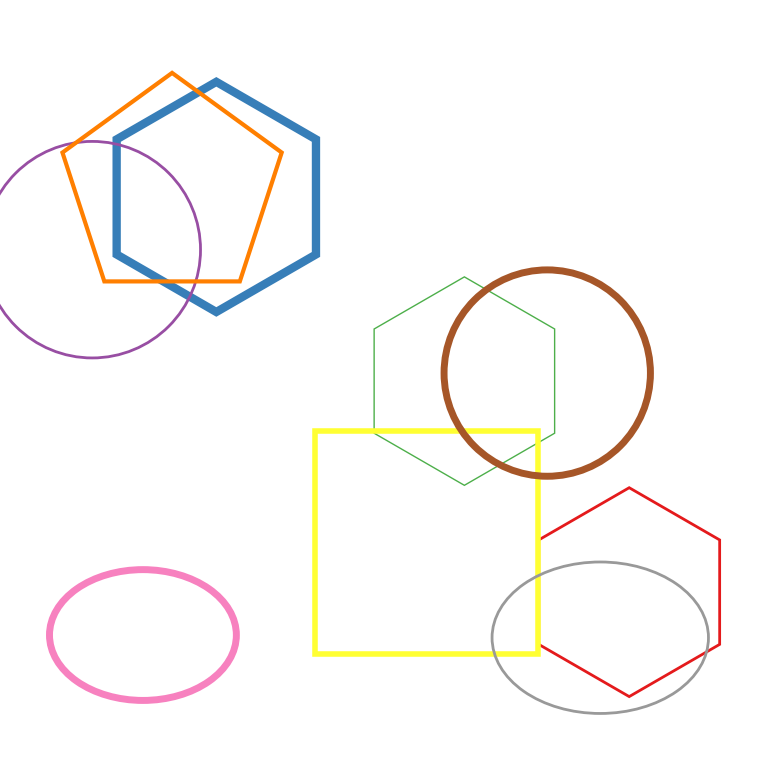[{"shape": "hexagon", "thickness": 1, "radius": 0.68, "center": [0.817, 0.231]}, {"shape": "hexagon", "thickness": 3, "radius": 0.75, "center": [0.281, 0.744]}, {"shape": "hexagon", "thickness": 0.5, "radius": 0.68, "center": [0.603, 0.505]}, {"shape": "circle", "thickness": 1, "radius": 0.7, "center": [0.12, 0.676]}, {"shape": "pentagon", "thickness": 1.5, "radius": 0.75, "center": [0.223, 0.756]}, {"shape": "square", "thickness": 2, "radius": 0.72, "center": [0.554, 0.296]}, {"shape": "circle", "thickness": 2.5, "radius": 0.67, "center": [0.711, 0.515]}, {"shape": "oval", "thickness": 2.5, "radius": 0.61, "center": [0.186, 0.175]}, {"shape": "oval", "thickness": 1, "radius": 0.7, "center": [0.78, 0.172]}]